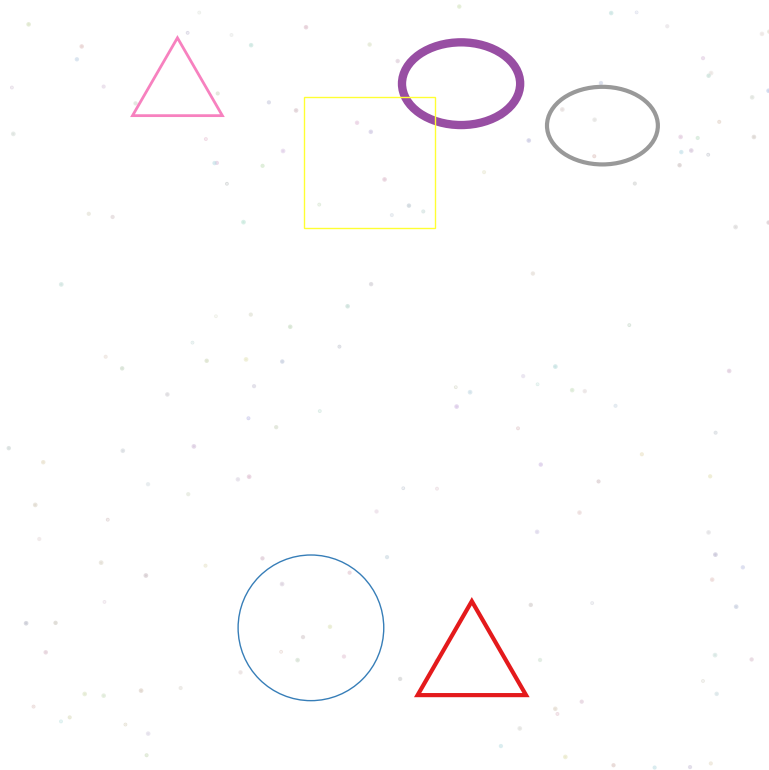[{"shape": "triangle", "thickness": 1.5, "radius": 0.41, "center": [0.613, 0.138]}, {"shape": "circle", "thickness": 0.5, "radius": 0.47, "center": [0.404, 0.185]}, {"shape": "oval", "thickness": 3, "radius": 0.38, "center": [0.599, 0.891]}, {"shape": "square", "thickness": 0.5, "radius": 0.42, "center": [0.48, 0.789]}, {"shape": "triangle", "thickness": 1, "radius": 0.34, "center": [0.23, 0.883]}, {"shape": "oval", "thickness": 1.5, "radius": 0.36, "center": [0.782, 0.837]}]